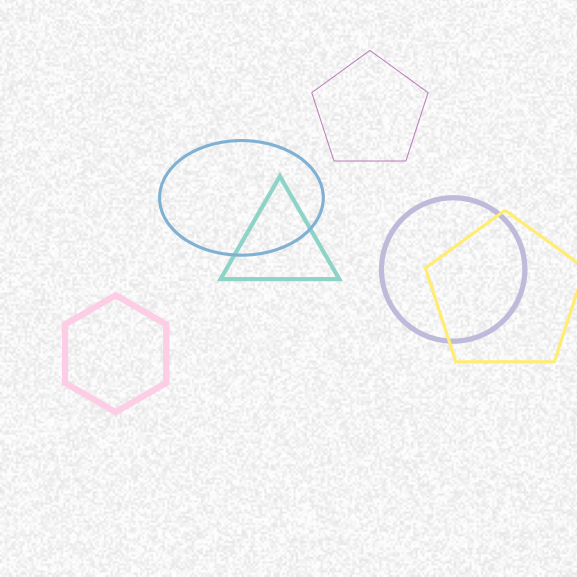[{"shape": "triangle", "thickness": 2, "radius": 0.59, "center": [0.485, 0.575]}, {"shape": "circle", "thickness": 2.5, "radius": 0.62, "center": [0.785, 0.533]}, {"shape": "oval", "thickness": 1.5, "radius": 0.71, "center": [0.418, 0.657]}, {"shape": "hexagon", "thickness": 3, "radius": 0.51, "center": [0.2, 0.387]}, {"shape": "pentagon", "thickness": 0.5, "radius": 0.53, "center": [0.641, 0.806]}, {"shape": "pentagon", "thickness": 1.5, "radius": 0.73, "center": [0.875, 0.49]}]